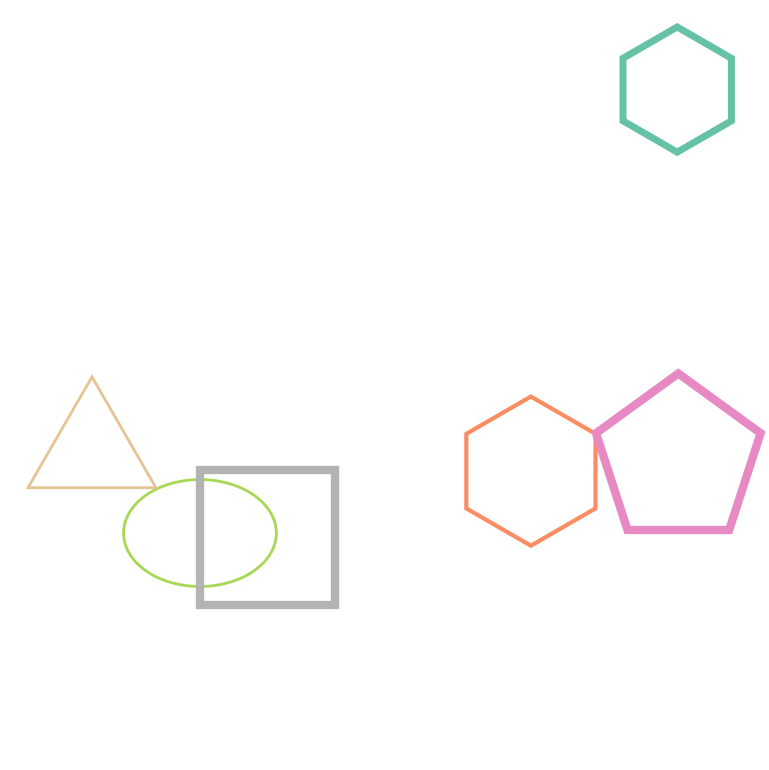[{"shape": "hexagon", "thickness": 2.5, "radius": 0.41, "center": [0.879, 0.884]}, {"shape": "hexagon", "thickness": 1.5, "radius": 0.48, "center": [0.689, 0.388]}, {"shape": "pentagon", "thickness": 3, "radius": 0.56, "center": [0.881, 0.403]}, {"shape": "oval", "thickness": 1, "radius": 0.5, "center": [0.26, 0.308]}, {"shape": "triangle", "thickness": 1, "radius": 0.48, "center": [0.119, 0.415]}, {"shape": "square", "thickness": 3, "radius": 0.44, "center": [0.347, 0.302]}]